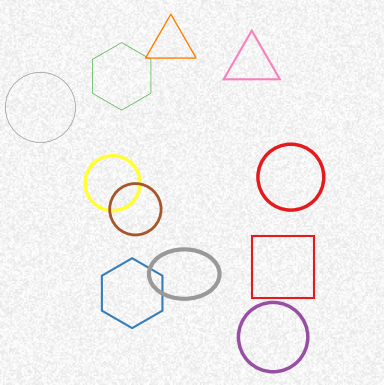[{"shape": "square", "thickness": 1.5, "radius": 0.4, "center": [0.736, 0.306]}, {"shape": "circle", "thickness": 2.5, "radius": 0.43, "center": [0.755, 0.54]}, {"shape": "hexagon", "thickness": 1.5, "radius": 0.45, "center": [0.343, 0.238]}, {"shape": "hexagon", "thickness": 0.5, "radius": 0.44, "center": [0.316, 0.802]}, {"shape": "circle", "thickness": 2.5, "radius": 0.45, "center": [0.709, 0.124]}, {"shape": "triangle", "thickness": 1, "radius": 0.38, "center": [0.444, 0.887]}, {"shape": "circle", "thickness": 2.5, "radius": 0.36, "center": [0.293, 0.524]}, {"shape": "circle", "thickness": 2, "radius": 0.33, "center": [0.352, 0.456]}, {"shape": "triangle", "thickness": 1.5, "radius": 0.42, "center": [0.654, 0.836]}, {"shape": "oval", "thickness": 3, "radius": 0.46, "center": [0.479, 0.288]}, {"shape": "circle", "thickness": 0.5, "radius": 0.46, "center": [0.105, 0.721]}]